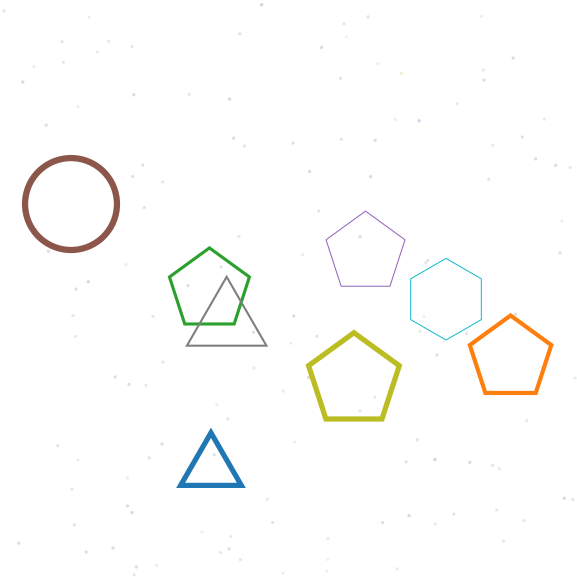[{"shape": "triangle", "thickness": 2.5, "radius": 0.3, "center": [0.365, 0.189]}, {"shape": "pentagon", "thickness": 2, "radius": 0.37, "center": [0.884, 0.379]}, {"shape": "pentagon", "thickness": 1.5, "radius": 0.36, "center": [0.363, 0.497]}, {"shape": "pentagon", "thickness": 0.5, "radius": 0.36, "center": [0.633, 0.562]}, {"shape": "circle", "thickness": 3, "radius": 0.4, "center": [0.123, 0.646]}, {"shape": "triangle", "thickness": 1, "radius": 0.4, "center": [0.392, 0.44]}, {"shape": "pentagon", "thickness": 2.5, "radius": 0.41, "center": [0.613, 0.34]}, {"shape": "hexagon", "thickness": 0.5, "radius": 0.35, "center": [0.772, 0.481]}]